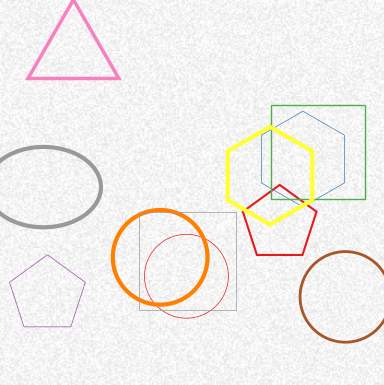[{"shape": "pentagon", "thickness": 1.5, "radius": 0.5, "center": [0.727, 0.419]}, {"shape": "circle", "thickness": 0.5, "radius": 0.54, "center": [0.484, 0.282]}, {"shape": "hexagon", "thickness": 0.5, "radius": 0.62, "center": [0.787, 0.587]}, {"shape": "square", "thickness": 1, "radius": 0.61, "center": [0.826, 0.604]}, {"shape": "pentagon", "thickness": 0.5, "radius": 0.52, "center": [0.123, 0.235]}, {"shape": "circle", "thickness": 3, "radius": 0.62, "center": [0.416, 0.332]}, {"shape": "hexagon", "thickness": 3, "radius": 0.63, "center": [0.701, 0.544]}, {"shape": "circle", "thickness": 2, "radius": 0.59, "center": [0.897, 0.229]}, {"shape": "triangle", "thickness": 2.5, "radius": 0.68, "center": [0.191, 0.864]}, {"shape": "square", "thickness": 0.5, "radius": 0.63, "center": [0.487, 0.323]}, {"shape": "oval", "thickness": 3, "radius": 0.75, "center": [0.113, 0.514]}]